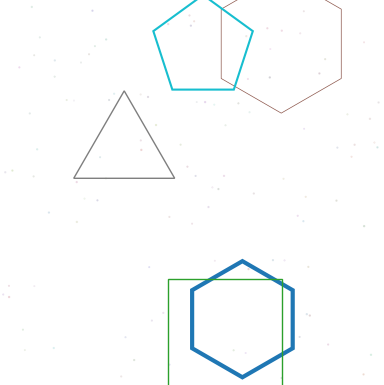[{"shape": "hexagon", "thickness": 3, "radius": 0.75, "center": [0.63, 0.171]}, {"shape": "square", "thickness": 1, "radius": 0.74, "center": [0.585, 0.125]}, {"shape": "hexagon", "thickness": 0.5, "radius": 0.9, "center": [0.73, 0.886]}, {"shape": "triangle", "thickness": 1, "radius": 0.76, "center": [0.323, 0.613]}, {"shape": "pentagon", "thickness": 1.5, "radius": 0.68, "center": [0.527, 0.877]}]